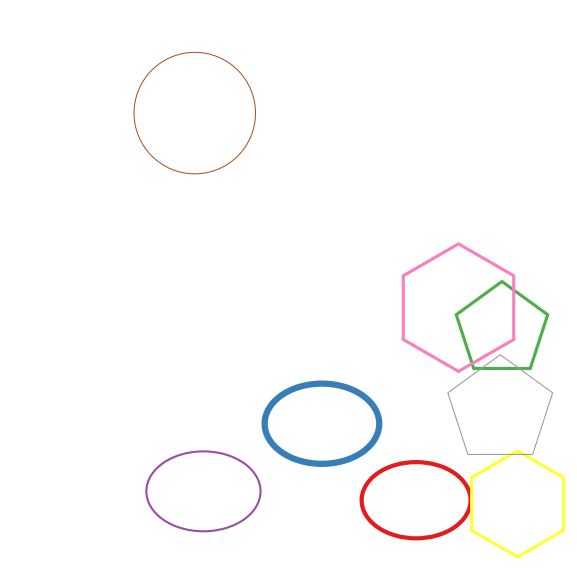[{"shape": "oval", "thickness": 2, "radius": 0.47, "center": [0.721, 0.133]}, {"shape": "oval", "thickness": 3, "radius": 0.5, "center": [0.557, 0.265]}, {"shape": "pentagon", "thickness": 1.5, "radius": 0.42, "center": [0.869, 0.428]}, {"shape": "oval", "thickness": 1, "radius": 0.49, "center": [0.352, 0.148]}, {"shape": "hexagon", "thickness": 1.5, "radius": 0.46, "center": [0.896, 0.127]}, {"shape": "circle", "thickness": 0.5, "radius": 0.53, "center": [0.337, 0.803]}, {"shape": "hexagon", "thickness": 1.5, "radius": 0.55, "center": [0.794, 0.466]}, {"shape": "pentagon", "thickness": 0.5, "radius": 0.48, "center": [0.866, 0.289]}]